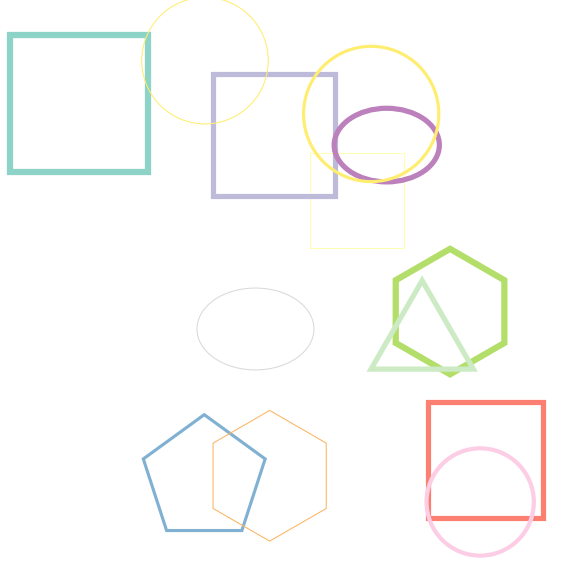[{"shape": "square", "thickness": 3, "radius": 0.6, "center": [0.136, 0.82]}, {"shape": "square", "thickness": 0.5, "radius": 0.41, "center": [0.618, 0.652]}, {"shape": "square", "thickness": 2.5, "radius": 0.53, "center": [0.475, 0.766]}, {"shape": "square", "thickness": 2.5, "radius": 0.5, "center": [0.84, 0.202]}, {"shape": "pentagon", "thickness": 1.5, "radius": 0.55, "center": [0.354, 0.17]}, {"shape": "hexagon", "thickness": 0.5, "radius": 0.57, "center": [0.467, 0.175]}, {"shape": "hexagon", "thickness": 3, "radius": 0.54, "center": [0.779, 0.46]}, {"shape": "circle", "thickness": 2, "radius": 0.46, "center": [0.832, 0.13]}, {"shape": "oval", "thickness": 0.5, "radius": 0.51, "center": [0.442, 0.429]}, {"shape": "oval", "thickness": 2.5, "radius": 0.46, "center": [0.67, 0.748]}, {"shape": "triangle", "thickness": 2.5, "radius": 0.51, "center": [0.731, 0.411]}, {"shape": "circle", "thickness": 1.5, "radius": 0.59, "center": [0.643, 0.802]}, {"shape": "circle", "thickness": 0.5, "radius": 0.55, "center": [0.355, 0.894]}]